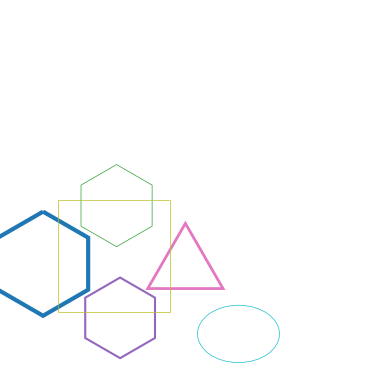[{"shape": "hexagon", "thickness": 3, "radius": 0.68, "center": [0.112, 0.315]}, {"shape": "hexagon", "thickness": 0.5, "radius": 0.53, "center": [0.303, 0.466]}, {"shape": "hexagon", "thickness": 1.5, "radius": 0.52, "center": [0.312, 0.174]}, {"shape": "triangle", "thickness": 2, "radius": 0.56, "center": [0.481, 0.307]}, {"shape": "square", "thickness": 0.5, "radius": 0.73, "center": [0.297, 0.336]}, {"shape": "oval", "thickness": 0.5, "radius": 0.53, "center": [0.619, 0.133]}]